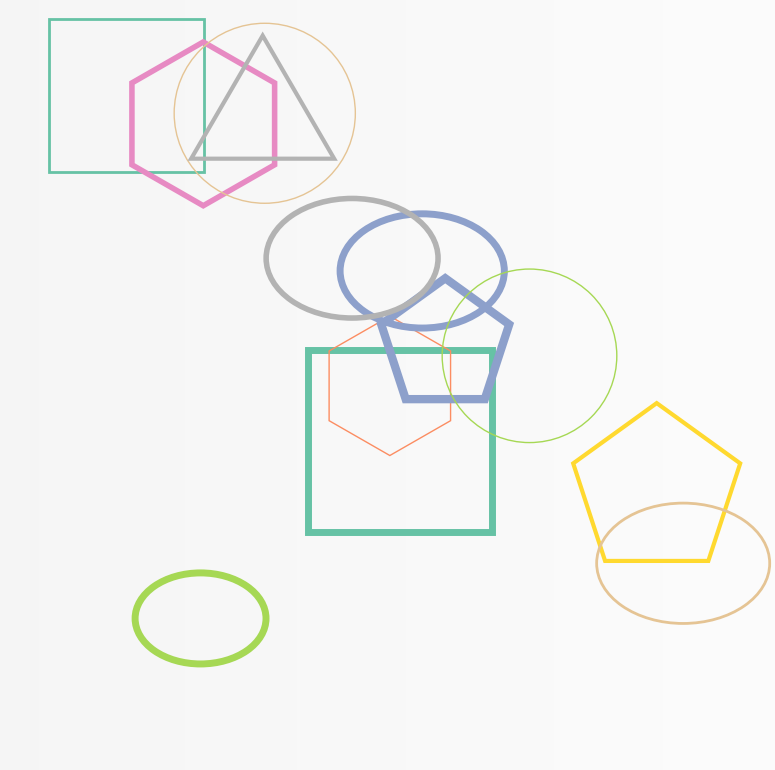[{"shape": "square", "thickness": 2.5, "radius": 0.59, "center": [0.516, 0.427]}, {"shape": "square", "thickness": 1, "radius": 0.5, "center": [0.163, 0.876]}, {"shape": "hexagon", "thickness": 0.5, "radius": 0.45, "center": [0.503, 0.499]}, {"shape": "pentagon", "thickness": 3, "radius": 0.43, "center": [0.574, 0.552]}, {"shape": "oval", "thickness": 2.5, "radius": 0.53, "center": [0.545, 0.648]}, {"shape": "hexagon", "thickness": 2, "radius": 0.53, "center": [0.262, 0.839]}, {"shape": "oval", "thickness": 2.5, "radius": 0.42, "center": [0.259, 0.197]}, {"shape": "circle", "thickness": 0.5, "radius": 0.56, "center": [0.683, 0.538]}, {"shape": "pentagon", "thickness": 1.5, "radius": 0.57, "center": [0.847, 0.363]}, {"shape": "circle", "thickness": 0.5, "radius": 0.58, "center": [0.342, 0.853]}, {"shape": "oval", "thickness": 1, "radius": 0.56, "center": [0.882, 0.268]}, {"shape": "oval", "thickness": 2, "radius": 0.55, "center": [0.454, 0.665]}, {"shape": "triangle", "thickness": 1.5, "radius": 0.53, "center": [0.339, 0.847]}]